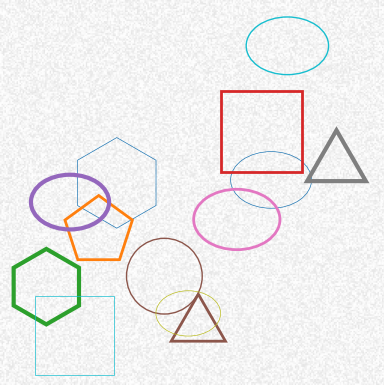[{"shape": "hexagon", "thickness": 0.5, "radius": 0.59, "center": [0.303, 0.525]}, {"shape": "oval", "thickness": 0.5, "radius": 0.53, "center": [0.704, 0.533]}, {"shape": "pentagon", "thickness": 2, "radius": 0.46, "center": [0.256, 0.4]}, {"shape": "hexagon", "thickness": 3, "radius": 0.49, "center": [0.12, 0.255]}, {"shape": "square", "thickness": 2, "radius": 0.53, "center": [0.68, 0.659]}, {"shape": "oval", "thickness": 3, "radius": 0.51, "center": [0.182, 0.475]}, {"shape": "circle", "thickness": 1, "radius": 0.49, "center": [0.427, 0.283]}, {"shape": "triangle", "thickness": 2, "radius": 0.41, "center": [0.515, 0.154]}, {"shape": "oval", "thickness": 2, "radius": 0.56, "center": [0.615, 0.43]}, {"shape": "triangle", "thickness": 3, "radius": 0.44, "center": [0.874, 0.574]}, {"shape": "oval", "thickness": 0.5, "radius": 0.42, "center": [0.489, 0.186]}, {"shape": "oval", "thickness": 1, "radius": 0.53, "center": [0.746, 0.881]}, {"shape": "square", "thickness": 0.5, "radius": 0.52, "center": [0.194, 0.129]}]